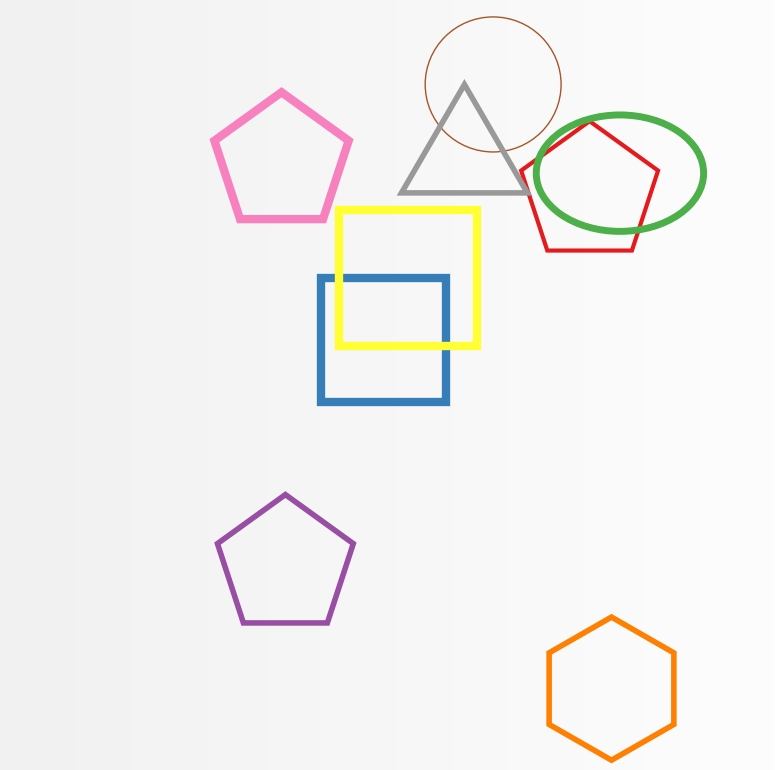[{"shape": "pentagon", "thickness": 1.5, "radius": 0.46, "center": [0.761, 0.75]}, {"shape": "square", "thickness": 3, "radius": 0.41, "center": [0.495, 0.558]}, {"shape": "oval", "thickness": 2.5, "radius": 0.54, "center": [0.8, 0.775]}, {"shape": "pentagon", "thickness": 2, "radius": 0.46, "center": [0.368, 0.266]}, {"shape": "hexagon", "thickness": 2, "radius": 0.46, "center": [0.789, 0.106]}, {"shape": "square", "thickness": 3, "radius": 0.44, "center": [0.526, 0.639]}, {"shape": "circle", "thickness": 0.5, "radius": 0.44, "center": [0.636, 0.89]}, {"shape": "pentagon", "thickness": 3, "radius": 0.46, "center": [0.363, 0.789]}, {"shape": "triangle", "thickness": 2, "radius": 0.47, "center": [0.599, 0.796]}]